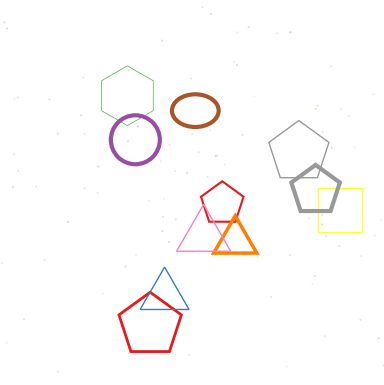[{"shape": "pentagon", "thickness": 1.5, "radius": 0.29, "center": [0.577, 0.471]}, {"shape": "pentagon", "thickness": 2, "radius": 0.43, "center": [0.39, 0.156]}, {"shape": "triangle", "thickness": 1, "radius": 0.37, "center": [0.428, 0.233]}, {"shape": "hexagon", "thickness": 0.5, "radius": 0.39, "center": [0.331, 0.751]}, {"shape": "circle", "thickness": 3, "radius": 0.32, "center": [0.352, 0.637]}, {"shape": "triangle", "thickness": 2.5, "radius": 0.32, "center": [0.611, 0.375]}, {"shape": "square", "thickness": 1, "radius": 0.29, "center": [0.883, 0.455]}, {"shape": "oval", "thickness": 3, "radius": 0.3, "center": [0.507, 0.713]}, {"shape": "triangle", "thickness": 1, "radius": 0.41, "center": [0.529, 0.388]}, {"shape": "pentagon", "thickness": 1, "radius": 0.41, "center": [0.776, 0.605]}, {"shape": "pentagon", "thickness": 3, "radius": 0.33, "center": [0.82, 0.505]}]